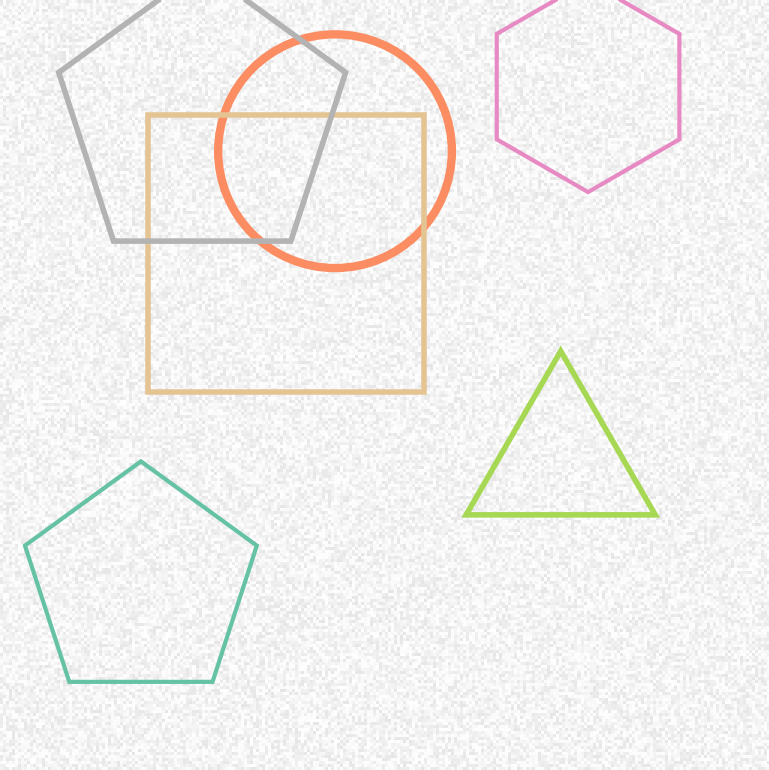[{"shape": "pentagon", "thickness": 1.5, "radius": 0.79, "center": [0.183, 0.243]}, {"shape": "circle", "thickness": 3, "radius": 0.76, "center": [0.435, 0.804]}, {"shape": "hexagon", "thickness": 1.5, "radius": 0.68, "center": [0.764, 0.887]}, {"shape": "triangle", "thickness": 2, "radius": 0.71, "center": [0.728, 0.402]}, {"shape": "square", "thickness": 2, "radius": 0.9, "center": [0.371, 0.671]}, {"shape": "pentagon", "thickness": 2, "radius": 0.98, "center": [0.263, 0.845]}]